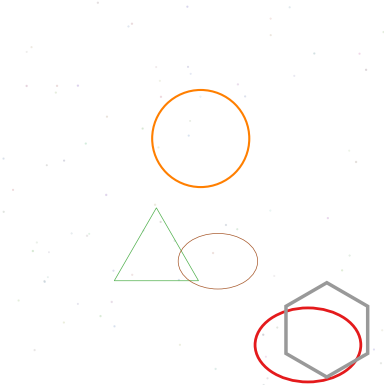[{"shape": "oval", "thickness": 2, "radius": 0.69, "center": [0.8, 0.104]}, {"shape": "triangle", "thickness": 0.5, "radius": 0.63, "center": [0.406, 0.334]}, {"shape": "circle", "thickness": 1.5, "radius": 0.63, "center": [0.521, 0.64]}, {"shape": "oval", "thickness": 0.5, "radius": 0.52, "center": [0.566, 0.322]}, {"shape": "hexagon", "thickness": 2.5, "radius": 0.61, "center": [0.849, 0.143]}]